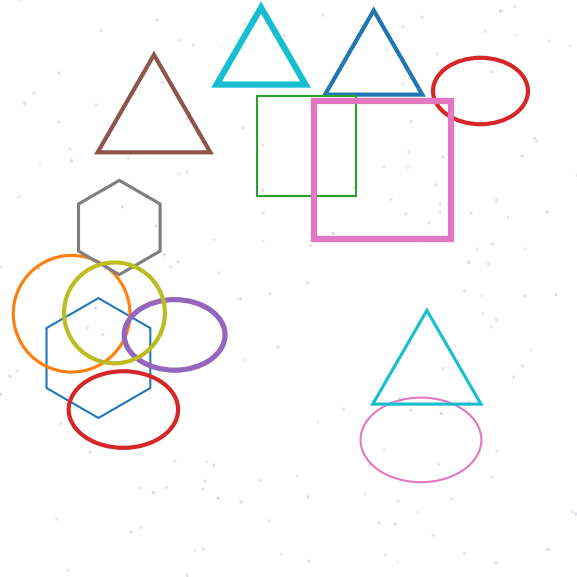[{"shape": "triangle", "thickness": 2, "radius": 0.49, "center": [0.647, 0.884]}, {"shape": "hexagon", "thickness": 1, "radius": 0.52, "center": [0.17, 0.379]}, {"shape": "circle", "thickness": 1.5, "radius": 0.51, "center": [0.124, 0.456]}, {"shape": "square", "thickness": 1, "radius": 0.43, "center": [0.531, 0.747]}, {"shape": "oval", "thickness": 2, "radius": 0.47, "center": [0.214, 0.29]}, {"shape": "oval", "thickness": 2, "radius": 0.41, "center": [0.832, 0.842]}, {"shape": "oval", "thickness": 2.5, "radius": 0.44, "center": [0.302, 0.419]}, {"shape": "triangle", "thickness": 2, "radius": 0.56, "center": [0.267, 0.792]}, {"shape": "square", "thickness": 3, "radius": 0.59, "center": [0.663, 0.705]}, {"shape": "oval", "thickness": 1, "radius": 0.52, "center": [0.729, 0.237]}, {"shape": "hexagon", "thickness": 1.5, "radius": 0.41, "center": [0.207, 0.605]}, {"shape": "circle", "thickness": 2, "radius": 0.44, "center": [0.198, 0.457]}, {"shape": "triangle", "thickness": 1.5, "radius": 0.54, "center": [0.739, 0.353]}, {"shape": "triangle", "thickness": 3, "radius": 0.44, "center": [0.452, 0.897]}]